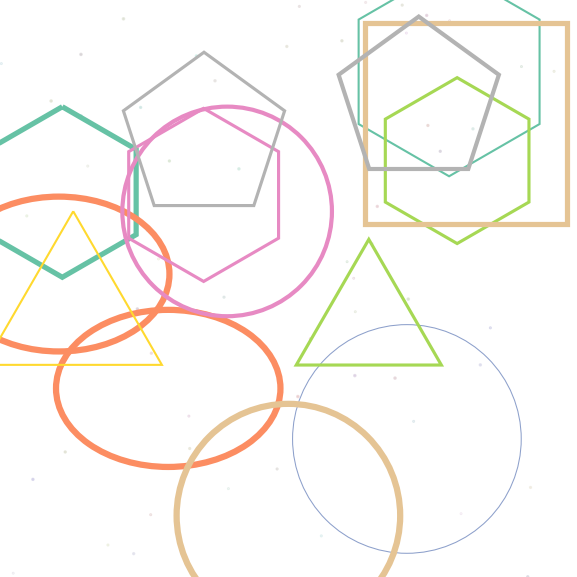[{"shape": "hexagon", "thickness": 2.5, "radius": 0.74, "center": [0.108, 0.667]}, {"shape": "hexagon", "thickness": 1, "radius": 0.9, "center": [0.778, 0.875]}, {"shape": "oval", "thickness": 3, "radius": 0.97, "center": [0.291, 0.327]}, {"shape": "oval", "thickness": 3, "radius": 0.96, "center": [0.102, 0.525]}, {"shape": "circle", "thickness": 0.5, "radius": 0.99, "center": [0.705, 0.239]}, {"shape": "hexagon", "thickness": 1.5, "radius": 0.75, "center": [0.353, 0.662]}, {"shape": "circle", "thickness": 2, "radius": 0.91, "center": [0.393, 0.633]}, {"shape": "triangle", "thickness": 1.5, "radius": 0.73, "center": [0.639, 0.44]}, {"shape": "hexagon", "thickness": 1.5, "radius": 0.72, "center": [0.792, 0.721]}, {"shape": "triangle", "thickness": 1, "radius": 0.89, "center": [0.127, 0.456]}, {"shape": "square", "thickness": 2.5, "radius": 0.87, "center": [0.807, 0.785]}, {"shape": "circle", "thickness": 3, "radius": 0.97, "center": [0.499, 0.106]}, {"shape": "pentagon", "thickness": 2, "radius": 0.73, "center": [0.725, 0.825]}, {"shape": "pentagon", "thickness": 1.5, "radius": 0.73, "center": [0.353, 0.762]}]